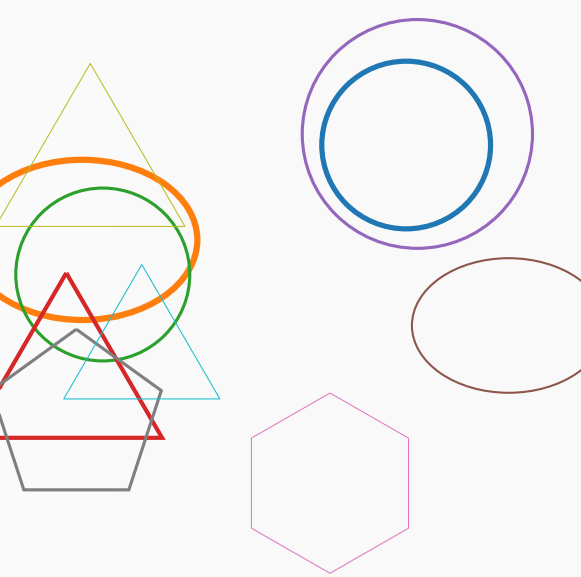[{"shape": "circle", "thickness": 2.5, "radius": 0.73, "center": [0.699, 0.748]}, {"shape": "oval", "thickness": 3, "radius": 0.99, "center": [0.141, 0.584]}, {"shape": "circle", "thickness": 1.5, "radius": 0.75, "center": [0.177, 0.524]}, {"shape": "triangle", "thickness": 2, "radius": 0.95, "center": [0.114, 0.336]}, {"shape": "circle", "thickness": 1.5, "radius": 0.99, "center": [0.718, 0.767]}, {"shape": "oval", "thickness": 1, "radius": 0.83, "center": [0.875, 0.436]}, {"shape": "hexagon", "thickness": 0.5, "radius": 0.78, "center": [0.568, 0.163]}, {"shape": "pentagon", "thickness": 1.5, "radius": 0.77, "center": [0.131, 0.275]}, {"shape": "triangle", "thickness": 0.5, "radius": 0.94, "center": [0.155, 0.701]}, {"shape": "triangle", "thickness": 0.5, "radius": 0.78, "center": [0.244, 0.386]}]